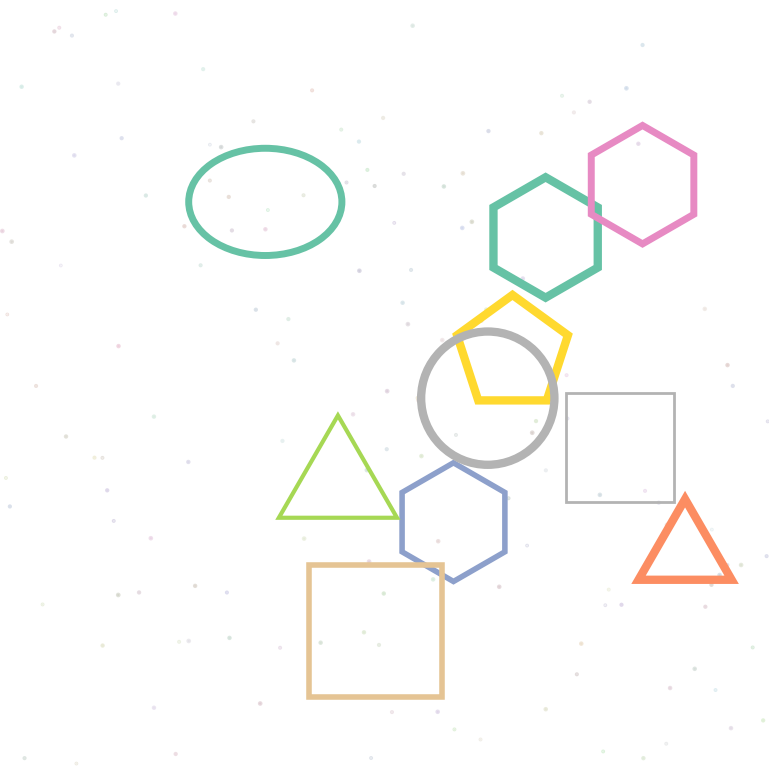[{"shape": "hexagon", "thickness": 3, "radius": 0.39, "center": [0.709, 0.692]}, {"shape": "oval", "thickness": 2.5, "radius": 0.5, "center": [0.345, 0.738]}, {"shape": "triangle", "thickness": 3, "radius": 0.35, "center": [0.89, 0.282]}, {"shape": "hexagon", "thickness": 2, "radius": 0.39, "center": [0.589, 0.322]}, {"shape": "hexagon", "thickness": 2.5, "radius": 0.38, "center": [0.834, 0.76]}, {"shape": "triangle", "thickness": 1.5, "radius": 0.44, "center": [0.439, 0.372]}, {"shape": "pentagon", "thickness": 3, "radius": 0.38, "center": [0.666, 0.541]}, {"shape": "square", "thickness": 2, "radius": 0.43, "center": [0.487, 0.18]}, {"shape": "circle", "thickness": 3, "radius": 0.43, "center": [0.633, 0.483]}, {"shape": "square", "thickness": 1, "radius": 0.35, "center": [0.805, 0.419]}]